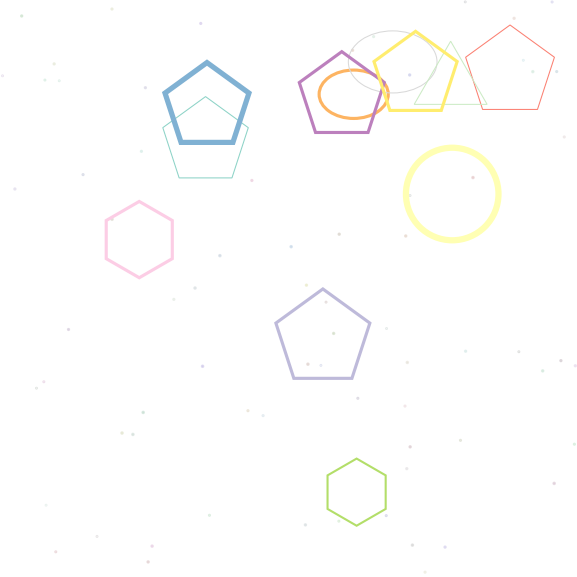[{"shape": "pentagon", "thickness": 0.5, "radius": 0.39, "center": [0.356, 0.754]}, {"shape": "circle", "thickness": 3, "radius": 0.4, "center": [0.783, 0.663]}, {"shape": "pentagon", "thickness": 1.5, "radius": 0.43, "center": [0.559, 0.413]}, {"shape": "pentagon", "thickness": 0.5, "radius": 0.4, "center": [0.883, 0.875]}, {"shape": "pentagon", "thickness": 2.5, "radius": 0.38, "center": [0.358, 0.814]}, {"shape": "oval", "thickness": 1.5, "radius": 0.3, "center": [0.612, 0.836]}, {"shape": "hexagon", "thickness": 1, "radius": 0.29, "center": [0.618, 0.147]}, {"shape": "hexagon", "thickness": 1.5, "radius": 0.33, "center": [0.241, 0.584]}, {"shape": "oval", "thickness": 0.5, "radius": 0.38, "center": [0.68, 0.892]}, {"shape": "pentagon", "thickness": 1.5, "radius": 0.39, "center": [0.592, 0.832]}, {"shape": "triangle", "thickness": 0.5, "radius": 0.36, "center": [0.78, 0.855]}, {"shape": "pentagon", "thickness": 1.5, "radius": 0.38, "center": [0.72, 0.869]}]